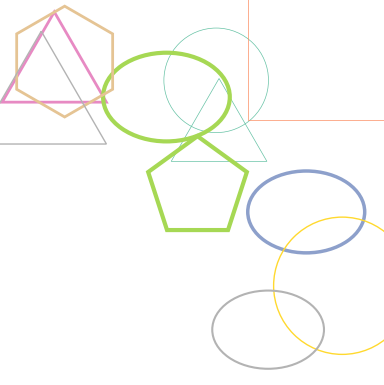[{"shape": "triangle", "thickness": 0.5, "radius": 0.72, "center": [0.569, 0.653]}, {"shape": "circle", "thickness": 0.5, "radius": 0.68, "center": [0.562, 0.791]}, {"shape": "square", "thickness": 0.5, "radius": 0.98, "center": [0.842, 0.884]}, {"shape": "oval", "thickness": 2.5, "radius": 0.76, "center": [0.795, 0.45]}, {"shape": "triangle", "thickness": 2, "radius": 0.78, "center": [0.141, 0.813]}, {"shape": "oval", "thickness": 3, "radius": 0.82, "center": [0.432, 0.748]}, {"shape": "pentagon", "thickness": 3, "radius": 0.67, "center": [0.513, 0.511]}, {"shape": "circle", "thickness": 1, "radius": 0.89, "center": [0.889, 0.258]}, {"shape": "hexagon", "thickness": 2, "radius": 0.72, "center": [0.168, 0.84]}, {"shape": "oval", "thickness": 1.5, "radius": 0.73, "center": [0.696, 0.144]}, {"shape": "triangle", "thickness": 1, "radius": 0.98, "center": [0.107, 0.724]}]